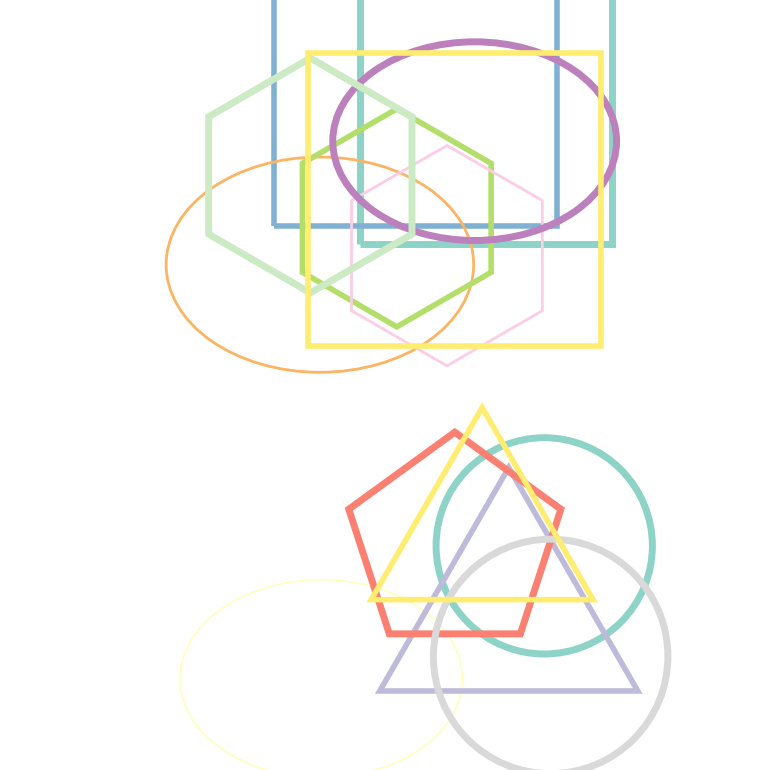[{"shape": "circle", "thickness": 2.5, "radius": 0.7, "center": [0.707, 0.291]}, {"shape": "square", "thickness": 2.5, "radius": 0.82, "center": [0.631, 0.847]}, {"shape": "oval", "thickness": 0.5, "radius": 0.92, "center": [0.417, 0.119]}, {"shape": "triangle", "thickness": 2, "radius": 0.97, "center": [0.661, 0.199]}, {"shape": "pentagon", "thickness": 2.5, "radius": 0.72, "center": [0.591, 0.294]}, {"shape": "square", "thickness": 2, "radius": 0.92, "center": [0.54, 0.89]}, {"shape": "oval", "thickness": 1, "radius": 1.0, "center": [0.415, 0.656]}, {"shape": "hexagon", "thickness": 2, "radius": 0.71, "center": [0.515, 0.717]}, {"shape": "hexagon", "thickness": 1, "radius": 0.72, "center": [0.58, 0.668]}, {"shape": "circle", "thickness": 2.5, "radius": 0.76, "center": [0.715, 0.148]}, {"shape": "oval", "thickness": 2.5, "radius": 0.92, "center": [0.616, 0.817]}, {"shape": "hexagon", "thickness": 2.5, "radius": 0.76, "center": [0.403, 0.772]}, {"shape": "triangle", "thickness": 2, "radius": 0.83, "center": [0.626, 0.304]}, {"shape": "square", "thickness": 2, "radius": 0.95, "center": [0.59, 0.741]}]